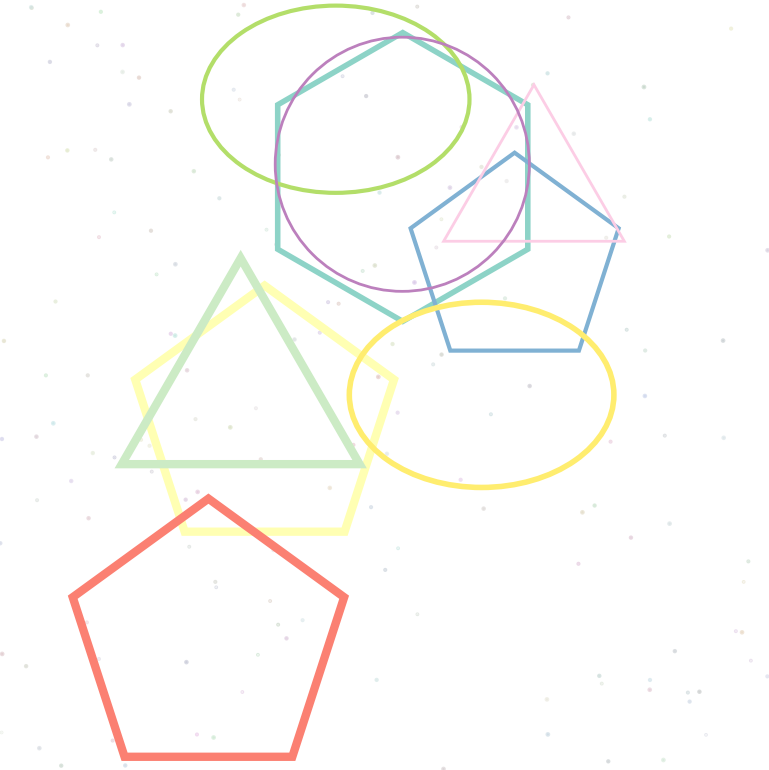[{"shape": "hexagon", "thickness": 2, "radius": 0.94, "center": [0.523, 0.77]}, {"shape": "pentagon", "thickness": 3, "radius": 0.88, "center": [0.344, 0.452]}, {"shape": "pentagon", "thickness": 3, "radius": 0.93, "center": [0.271, 0.167]}, {"shape": "pentagon", "thickness": 1.5, "radius": 0.71, "center": [0.668, 0.66]}, {"shape": "oval", "thickness": 1.5, "radius": 0.87, "center": [0.436, 0.871]}, {"shape": "triangle", "thickness": 1, "radius": 0.68, "center": [0.693, 0.754]}, {"shape": "circle", "thickness": 1, "radius": 0.83, "center": [0.522, 0.787]}, {"shape": "triangle", "thickness": 3, "radius": 0.89, "center": [0.313, 0.486]}, {"shape": "oval", "thickness": 2, "radius": 0.86, "center": [0.625, 0.487]}]